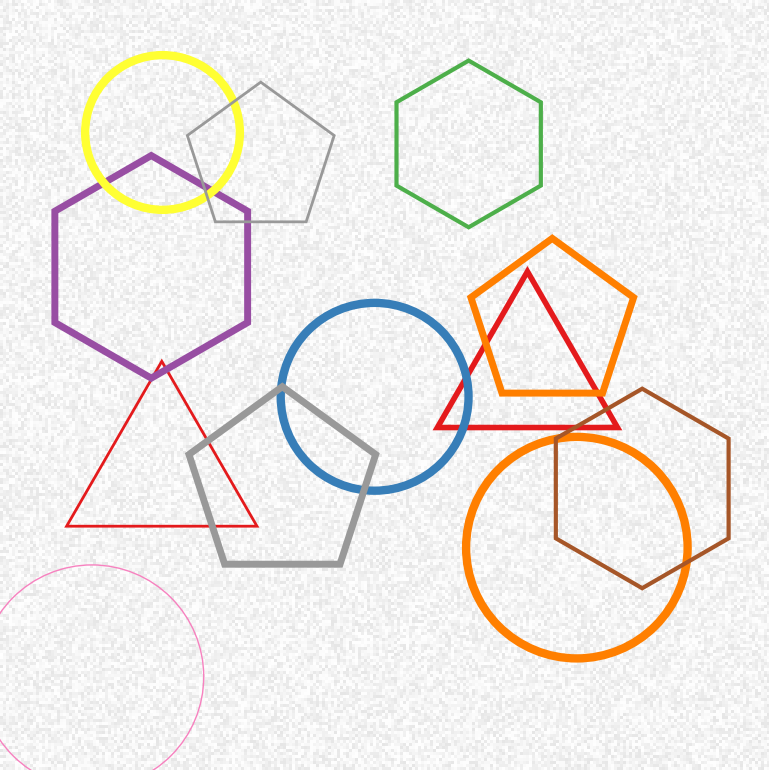[{"shape": "triangle", "thickness": 1, "radius": 0.71, "center": [0.21, 0.388]}, {"shape": "triangle", "thickness": 2, "radius": 0.68, "center": [0.685, 0.512]}, {"shape": "circle", "thickness": 3, "radius": 0.61, "center": [0.487, 0.485]}, {"shape": "hexagon", "thickness": 1.5, "radius": 0.54, "center": [0.609, 0.813]}, {"shape": "hexagon", "thickness": 2.5, "radius": 0.72, "center": [0.196, 0.653]}, {"shape": "pentagon", "thickness": 2.5, "radius": 0.56, "center": [0.717, 0.579]}, {"shape": "circle", "thickness": 3, "radius": 0.72, "center": [0.749, 0.289]}, {"shape": "circle", "thickness": 3, "radius": 0.5, "center": [0.211, 0.828]}, {"shape": "hexagon", "thickness": 1.5, "radius": 0.65, "center": [0.834, 0.366]}, {"shape": "circle", "thickness": 0.5, "radius": 0.73, "center": [0.119, 0.121]}, {"shape": "pentagon", "thickness": 2.5, "radius": 0.64, "center": [0.367, 0.37]}, {"shape": "pentagon", "thickness": 1, "radius": 0.5, "center": [0.339, 0.793]}]